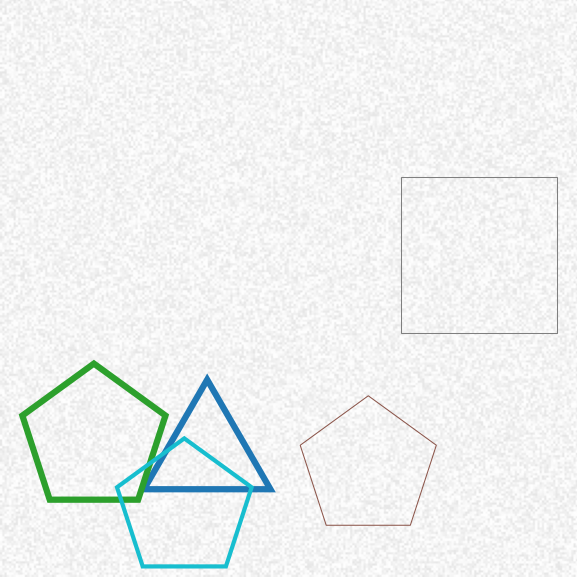[{"shape": "triangle", "thickness": 3, "radius": 0.63, "center": [0.359, 0.215]}, {"shape": "pentagon", "thickness": 3, "radius": 0.65, "center": [0.163, 0.239]}, {"shape": "pentagon", "thickness": 0.5, "radius": 0.62, "center": [0.638, 0.19]}, {"shape": "square", "thickness": 0.5, "radius": 0.68, "center": [0.83, 0.558]}, {"shape": "pentagon", "thickness": 2, "radius": 0.61, "center": [0.319, 0.117]}]